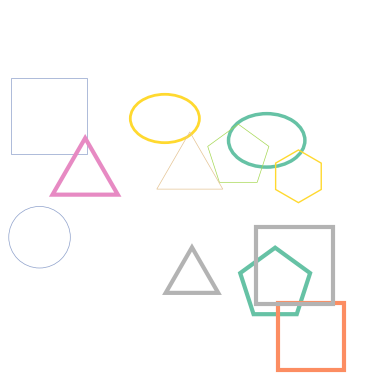[{"shape": "pentagon", "thickness": 3, "radius": 0.48, "center": [0.715, 0.261]}, {"shape": "oval", "thickness": 2.5, "radius": 0.5, "center": [0.693, 0.635]}, {"shape": "square", "thickness": 3, "radius": 0.43, "center": [0.808, 0.126]}, {"shape": "circle", "thickness": 0.5, "radius": 0.4, "center": [0.103, 0.384]}, {"shape": "square", "thickness": 0.5, "radius": 0.5, "center": [0.128, 0.698]}, {"shape": "triangle", "thickness": 3, "radius": 0.49, "center": [0.221, 0.543]}, {"shape": "pentagon", "thickness": 0.5, "radius": 0.42, "center": [0.619, 0.594]}, {"shape": "hexagon", "thickness": 1, "radius": 0.34, "center": [0.775, 0.542]}, {"shape": "oval", "thickness": 2, "radius": 0.45, "center": [0.428, 0.692]}, {"shape": "triangle", "thickness": 0.5, "radius": 0.49, "center": [0.493, 0.558]}, {"shape": "triangle", "thickness": 3, "radius": 0.39, "center": [0.499, 0.279]}, {"shape": "square", "thickness": 3, "radius": 0.49, "center": [0.765, 0.311]}]